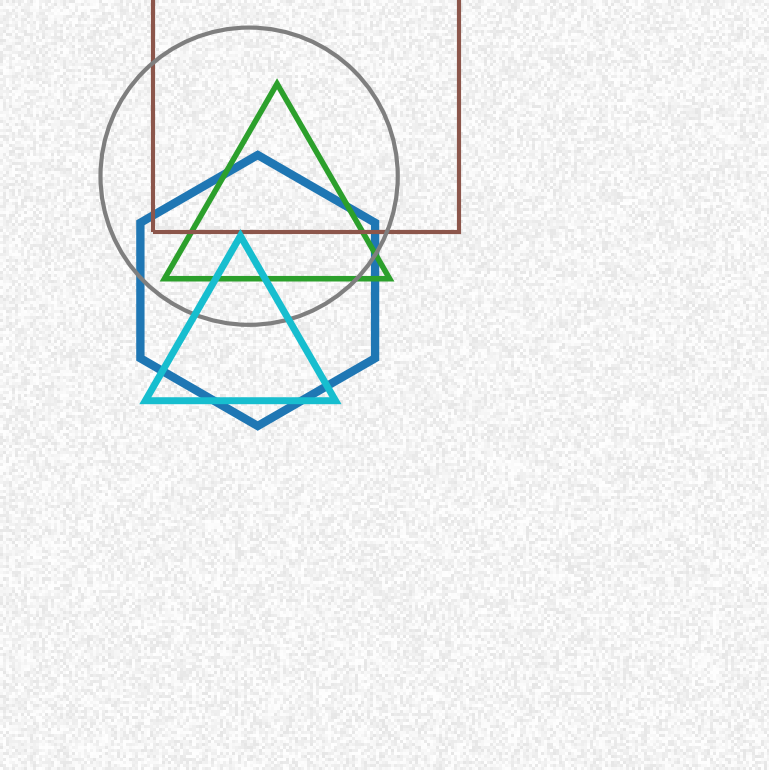[{"shape": "hexagon", "thickness": 3, "radius": 0.88, "center": [0.335, 0.623]}, {"shape": "triangle", "thickness": 2, "radius": 0.84, "center": [0.36, 0.722]}, {"shape": "square", "thickness": 1.5, "radius": 0.99, "center": [0.398, 0.897]}, {"shape": "circle", "thickness": 1.5, "radius": 0.97, "center": [0.324, 0.771]}, {"shape": "triangle", "thickness": 2.5, "radius": 0.71, "center": [0.312, 0.551]}]